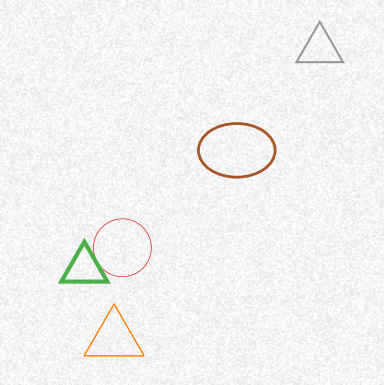[{"shape": "circle", "thickness": 0.5, "radius": 0.38, "center": [0.318, 0.356]}, {"shape": "triangle", "thickness": 3, "radius": 0.34, "center": [0.219, 0.303]}, {"shape": "triangle", "thickness": 1, "radius": 0.45, "center": [0.296, 0.121]}, {"shape": "oval", "thickness": 2, "radius": 0.5, "center": [0.615, 0.61]}, {"shape": "triangle", "thickness": 1.5, "radius": 0.35, "center": [0.831, 0.874]}]